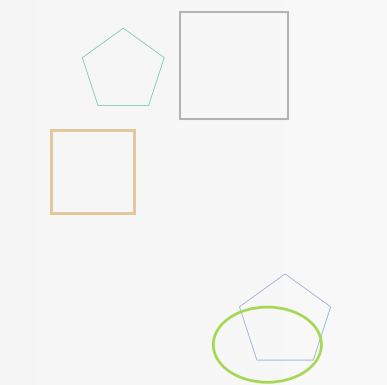[{"shape": "pentagon", "thickness": 0.5, "radius": 0.56, "center": [0.318, 0.816]}, {"shape": "pentagon", "thickness": 0.5, "radius": 0.62, "center": [0.736, 0.165]}, {"shape": "oval", "thickness": 2, "radius": 0.7, "center": [0.69, 0.105]}, {"shape": "square", "thickness": 2, "radius": 0.54, "center": [0.238, 0.554]}, {"shape": "square", "thickness": 1.5, "radius": 0.69, "center": [0.604, 0.831]}]